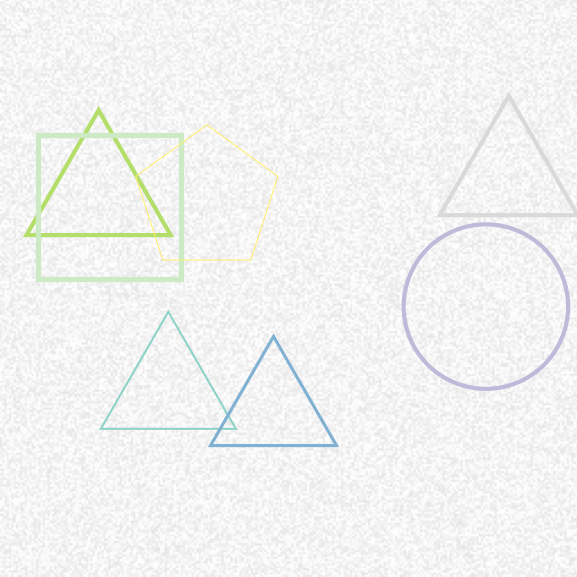[{"shape": "triangle", "thickness": 1, "radius": 0.68, "center": [0.292, 0.324]}, {"shape": "circle", "thickness": 2, "radius": 0.71, "center": [0.841, 0.468]}, {"shape": "triangle", "thickness": 1.5, "radius": 0.63, "center": [0.474, 0.291]}, {"shape": "triangle", "thickness": 2, "radius": 0.72, "center": [0.171, 0.664]}, {"shape": "triangle", "thickness": 2, "radius": 0.69, "center": [0.881, 0.695]}, {"shape": "square", "thickness": 2.5, "radius": 0.62, "center": [0.19, 0.641]}, {"shape": "pentagon", "thickness": 0.5, "radius": 0.65, "center": [0.358, 0.654]}]